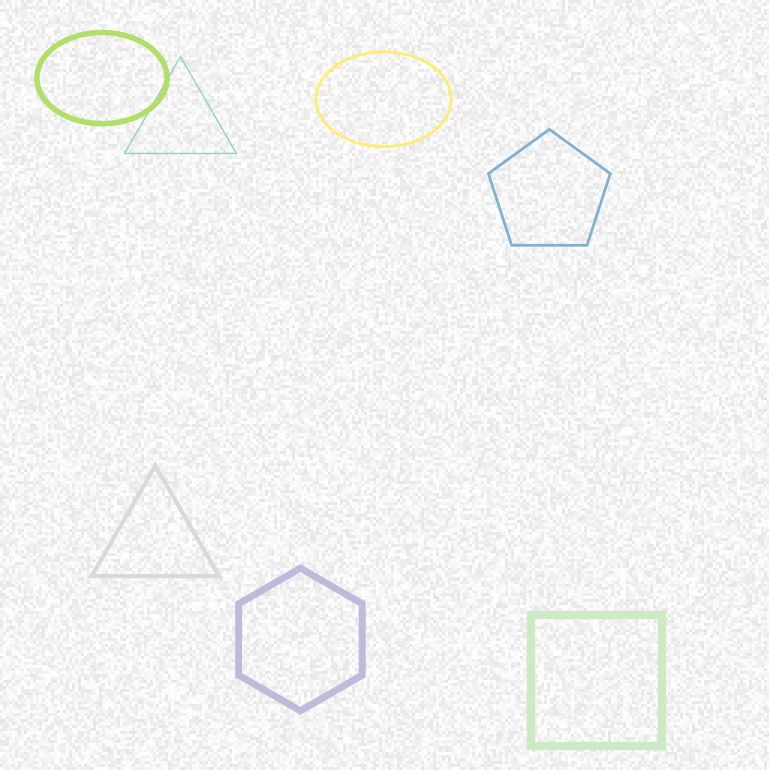[{"shape": "triangle", "thickness": 0.5, "radius": 0.42, "center": [0.234, 0.843]}, {"shape": "hexagon", "thickness": 2.5, "radius": 0.46, "center": [0.39, 0.169]}, {"shape": "pentagon", "thickness": 1, "radius": 0.42, "center": [0.713, 0.749]}, {"shape": "oval", "thickness": 2, "radius": 0.42, "center": [0.132, 0.899]}, {"shape": "triangle", "thickness": 1.5, "radius": 0.48, "center": [0.202, 0.3]}, {"shape": "square", "thickness": 3, "radius": 0.42, "center": [0.775, 0.116]}, {"shape": "oval", "thickness": 1, "radius": 0.44, "center": [0.498, 0.871]}]